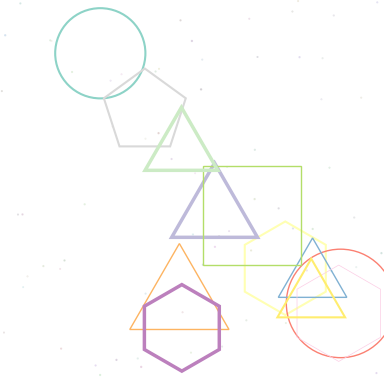[{"shape": "circle", "thickness": 1.5, "radius": 0.59, "center": [0.261, 0.862]}, {"shape": "hexagon", "thickness": 1.5, "radius": 0.61, "center": [0.741, 0.303]}, {"shape": "triangle", "thickness": 2.5, "radius": 0.64, "center": [0.557, 0.448]}, {"shape": "circle", "thickness": 1, "radius": 0.7, "center": [0.885, 0.212]}, {"shape": "triangle", "thickness": 1, "radius": 0.51, "center": [0.812, 0.279]}, {"shape": "triangle", "thickness": 1, "radius": 0.74, "center": [0.466, 0.219]}, {"shape": "square", "thickness": 1, "radius": 0.64, "center": [0.655, 0.441]}, {"shape": "hexagon", "thickness": 0.5, "radius": 0.63, "center": [0.88, 0.186]}, {"shape": "pentagon", "thickness": 1.5, "radius": 0.56, "center": [0.376, 0.71]}, {"shape": "hexagon", "thickness": 2.5, "radius": 0.56, "center": [0.472, 0.148]}, {"shape": "triangle", "thickness": 2.5, "radius": 0.55, "center": [0.471, 0.612]}, {"shape": "triangle", "thickness": 1.5, "radius": 0.51, "center": [0.808, 0.226]}]